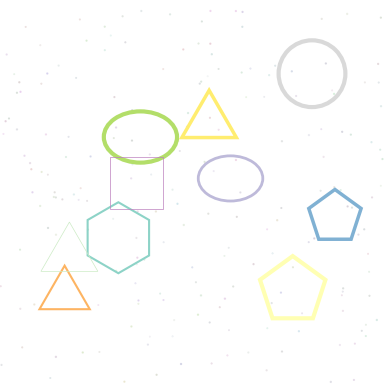[{"shape": "hexagon", "thickness": 1.5, "radius": 0.46, "center": [0.307, 0.383]}, {"shape": "pentagon", "thickness": 3, "radius": 0.45, "center": [0.76, 0.246]}, {"shape": "oval", "thickness": 2, "radius": 0.42, "center": [0.599, 0.537]}, {"shape": "pentagon", "thickness": 2.5, "radius": 0.36, "center": [0.87, 0.436]}, {"shape": "triangle", "thickness": 1.5, "radius": 0.38, "center": [0.168, 0.235]}, {"shape": "oval", "thickness": 3, "radius": 0.48, "center": [0.365, 0.644]}, {"shape": "circle", "thickness": 3, "radius": 0.43, "center": [0.81, 0.809]}, {"shape": "square", "thickness": 0.5, "radius": 0.34, "center": [0.354, 0.525]}, {"shape": "triangle", "thickness": 0.5, "radius": 0.43, "center": [0.18, 0.338]}, {"shape": "triangle", "thickness": 2.5, "radius": 0.41, "center": [0.543, 0.684]}]